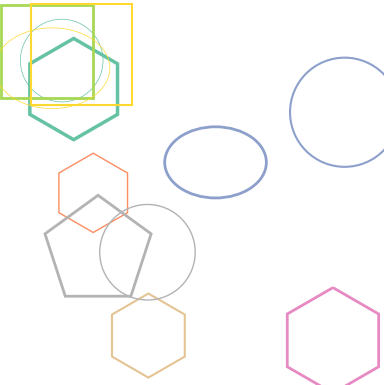[{"shape": "hexagon", "thickness": 2.5, "radius": 0.66, "center": [0.191, 0.769]}, {"shape": "circle", "thickness": 0.5, "radius": 0.54, "center": [0.16, 0.843]}, {"shape": "hexagon", "thickness": 1, "radius": 0.51, "center": [0.242, 0.499]}, {"shape": "circle", "thickness": 1.5, "radius": 0.71, "center": [0.895, 0.708]}, {"shape": "oval", "thickness": 2, "radius": 0.66, "center": [0.56, 0.578]}, {"shape": "hexagon", "thickness": 2, "radius": 0.69, "center": [0.865, 0.116]}, {"shape": "square", "thickness": 2, "radius": 0.6, "center": [0.122, 0.865]}, {"shape": "square", "thickness": 1.5, "radius": 0.65, "center": [0.211, 0.858]}, {"shape": "oval", "thickness": 0.5, "radius": 0.75, "center": [0.135, 0.823]}, {"shape": "hexagon", "thickness": 1.5, "radius": 0.55, "center": [0.385, 0.128]}, {"shape": "circle", "thickness": 1, "radius": 0.62, "center": [0.383, 0.345]}, {"shape": "pentagon", "thickness": 2, "radius": 0.72, "center": [0.255, 0.348]}]